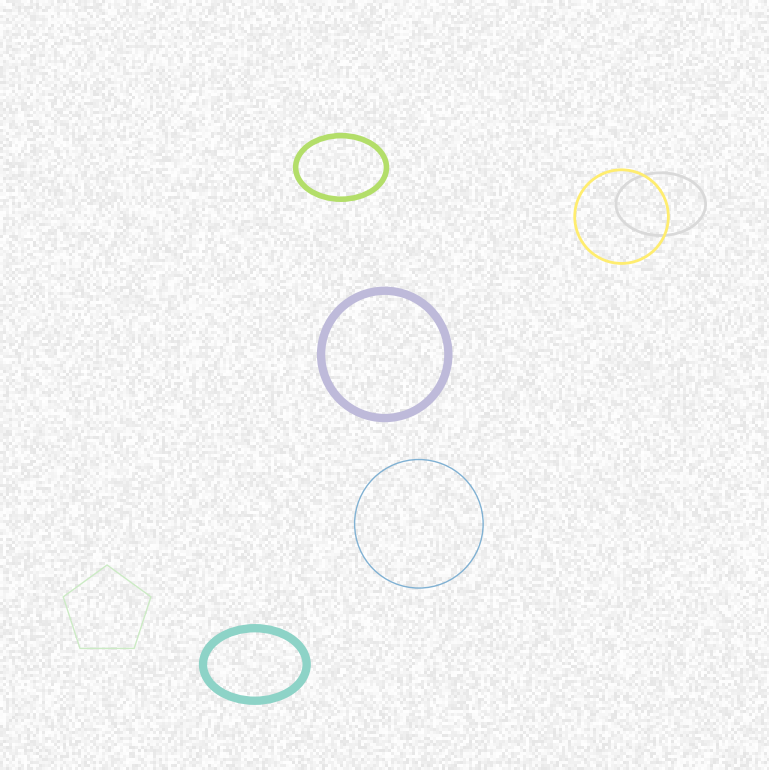[{"shape": "oval", "thickness": 3, "radius": 0.34, "center": [0.331, 0.137]}, {"shape": "circle", "thickness": 3, "radius": 0.41, "center": [0.5, 0.54]}, {"shape": "circle", "thickness": 0.5, "radius": 0.42, "center": [0.544, 0.32]}, {"shape": "oval", "thickness": 2, "radius": 0.29, "center": [0.443, 0.783]}, {"shape": "oval", "thickness": 1, "radius": 0.29, "center": [0.858, 0.735]}, {"shape": "pentagon", "thickness": 0.5, "radius": 0.3, "center": [0.139, 0.206]}, {"shape": "circle", "thickness": 1, "radius": 0.3, "center": [0.807, 0.719]}]